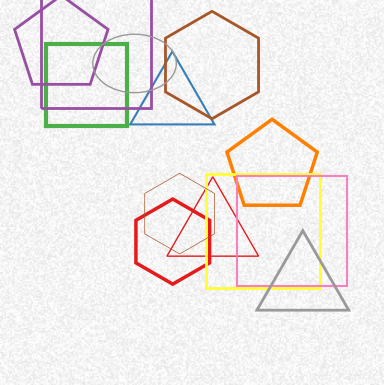[{"shape": "hexagon", "thickness": 2.5, "radius": 0.55, "center": [0.449, 0.373]}, {"shape": "triangle", "thickness": 1, "radius": 0.69, "center": [0.553, 0.403]}, {"shape": "triangle", "thickness": 1.5, "radius": 0.63, "center": [0.448, 0.74]}, {"shape": "square", "thickness": 3, "radius": 0.53, "center": [0.225, 0.779]}, {"shape": "square", "thickness": 2, "radius": 0.71, "center": [0.251, 0.861]}, {"shape": "pentagon", "thickness": 2, "radius": 0.64, "center": [0.159, 0.884]}, {"shape": "pentagon", "thickness": 2.5, "radius": 0.62, "center": [0.707, 0.567]}, {"shape": "square", "thickness": 2, "radius": 0.74, "center": [0.683, 0.399]}, {"shape": "hexagon", "thickness": 2, "radius": 0.7, "center": [0.551, 0.831]}, {"shape": "hexagon", "thickness": 0.5, "radius": 0.52, "center": [0.467, 0.445]}, {"shape": "square", "thickness": 1.5, "radius": 0.71, "center": [0.759, 0.401]}, {"shape": "triangle", "thickness": 2, "radius": 0.69, "center": [0.787, 0.263]}, {"shape": "oval", "thickness": 1, "radius": 0.54, "center": [0.35, 0.835]}]